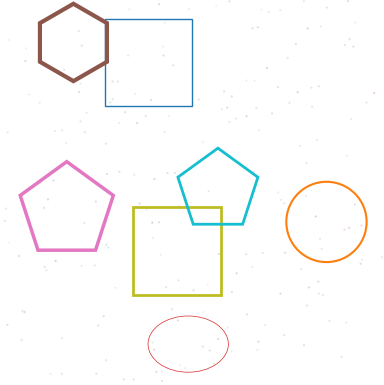[{"shape": "square", "thickness": 1, "radius": 0.56, "center": [0.385, 0.838]}, {"shape": "circle", "thickness": 1.5, "radius": 0.52, "center": [0.848, 0.424]}, {"shape": "oval", "thickness": 0.5, "radius": 0.52, "center": [0.489, 0.106]}, {"shape": "hexagon", "thickness": 3, "radius": 0.5, "center": [0.191, 0.89]}, {"shape": "pentagon", "thickness": 2.5, "radius": 0.64, "center": [0.173, 0.453]}, {"shape": "square", "thickness": 2, "radius": 0.57, "center": [0.459, 0.348]}, {"shape": "pentagon", "thickness": 2, "radius": 0.55, "center": [0.566, 0.506]}]